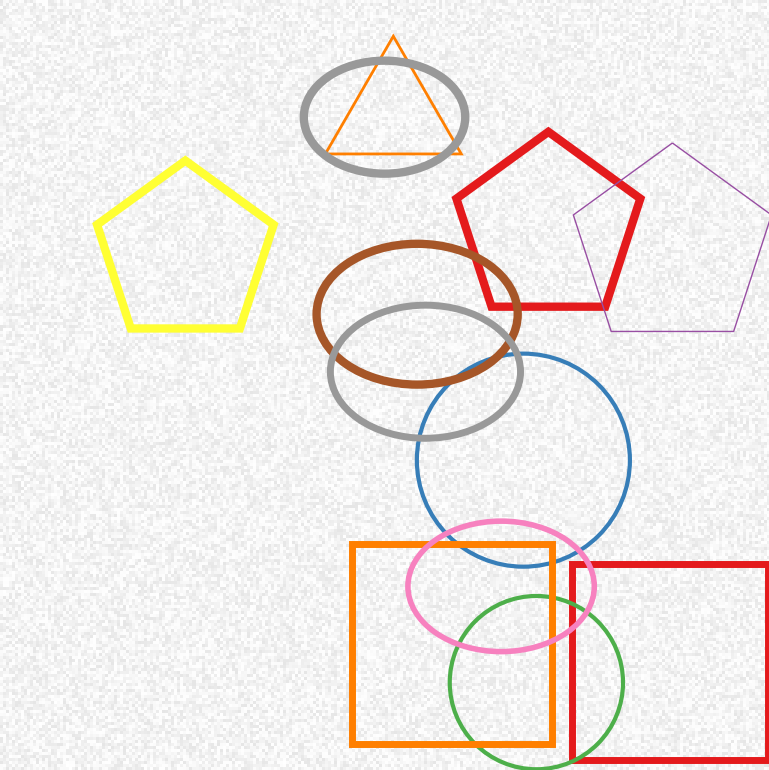[{"shape": "square", "thickness": 2.5, "radius": 0.64, "center": [0.87, 0.141]}, {"shape": "pentagon", "thickness": 3, "radius": 0.63, "center": [0.712, 0.703]}, {"shape": "circle", "thickness": 1.5, "radius": 0.69, "center": [0.68, 0.402]}, {"shape": "circle", "thickness": 1.5, "radius": 0.56, "center": [0.697, 0.113]}, {"shape": "pentagon", "thickness": 0.5, "radius": 0.68, "center": [0.873, 0.679]}, {"shape": "square", "thickness": 2.5, "radius": 0.65, "center": [0.587, 0.163]}, {"shape": "triangle", "thickness": 1, "radius": 0.51, "center": [0.511, 0.851]}, {"shape": "pentagon", "thickness": 3, "radius": 0.6, "center": [0.241, 0.671]}, {"shape": "oval", "thickness": 3, "radius": 0.65, "center": [0.542, 0.592]}, {"shape": "oval", "thickness": 2, "radius": 0.61, "center": [0.651, 0.238]}, {"shape": "oval", "thickness": 2.5, "radius": 0.62, "center": [0.553, 0.517]}, {"shape": "oval", "thickness": 3, "radius": 0.52, "center": [0.499, 0.848]}]